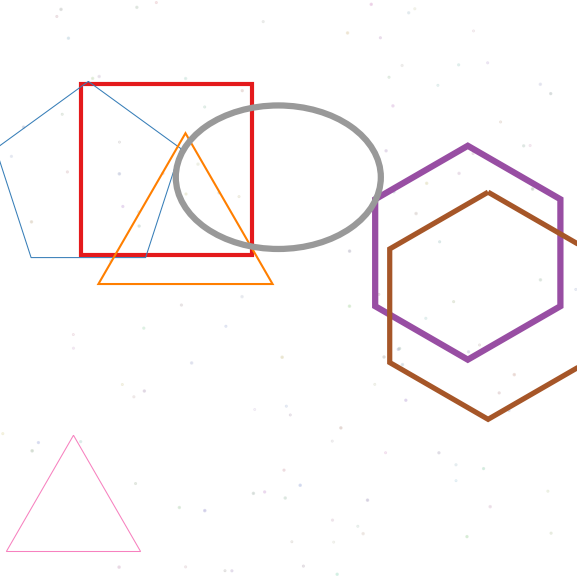[{"shape": "square", "thickness": 2, "radius": 0.74, "center": [0.288, 0.706]}, {"shape": "pentagon", "thickness": 0.5, "radius": 0.84, "center": [0.153, 0.69]}, {"shape": "hexagon", "thickness": 3, "radius": 0.93, "center": [0.81, 0.562]}, {"shape": "triangle", "thickness": 1, "radius": 0.87, "center": [0.321, 0.594]}, {"shape": "hexagon", "thickness": 2.5, "radius": 0.98, "center": [0.845, 0.47]}, {"shape": "triangle", "thickness": 0.5, "radius": 0.67, "center": [0.127, 0.111]}, {"shape": "oval", "thickness": 3, "radius": 0.89, "center": [0.482, 0.692]}]